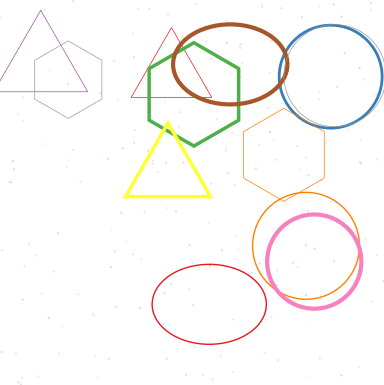[{"shape": "oval", "thickness": 1, "radius": 0.74, "center": [0.544, 0.21]}, {"shape": "triangle", "thickness": 0.5, "radius": 0.6, "center": [0.445, 0.807]}, {"shape": "circle", "thickness": 2, "radius": 0.67, "center": [0.859, 0.801]}, {"shape": "hexagon", "thickness": 2.5, "radius": 0.67, "center": [0.504, 0.755]}, {"shape": "triangle", "thickness": 0.5, "radius": 0.71, "center": [0.106, 0.832]}, {"shape": "hexagon", "thickness": 0.5, "radius": 0.6, "center": [0.738, 0.598]}, {"shape": "circle", "thickness": 1, "radius": 0.69, "center": [0.795, 0.362]}, {"shape": "triangle", "thickness": 2.5, "radius": 0.64, "center": [0.436, 0.553]}, {"shape": "oval", "thickness": 3, "radius": 0.74, "center": [0.598, 0.833]}, {"shape": "circle", "thickness": 3, "radius": 0.61, "center": [0.816, 0.321]}, {"shape": "hexagon", "thickness": 0.5, "radius": 0.5, "center": [0.177, 0.793]}, {"shape": "circle", "thickness": 0.5, "radius": 0.66, "center": [0.87, 0.804]}]